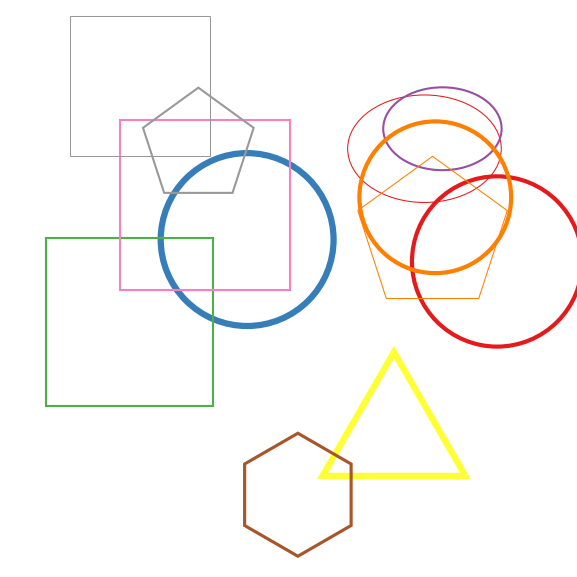[{"shape": "circle", "thickness": 2, "radius": 0.74, "center": [0.861, 0.546]}, {"shape": "oval", "thickness": 0.5, "radius": 0.66, "center": [0.735, 0.742]}, {"shape": "circle", "thickness": 3, "radius": 0.75, "center": [0.428, 0.584]}, {"shape": "square", "thickness": 1, "radius": 0.73, "center": [0.224, 0.441]}, {"shape": "oval", "thickness": 1, "radius": 0.51, "center": [0.766, 0.776]}, {"shape": "circle", "thickness": 2, "radius": 0.66, "center": [0.754, 0.658]}, {"shape": "pentagon", "thickness": 0.5, "radius": 0.68, "center": [0.749, 0.592]}, {"shape": "triangle", "thickness": 3, "radius": 0.71, "center": [0.682, 0.246]}, {"shape": "hexagon", "thickness": 1.5, "radius": 0.53, "center": [0.516, 0.142]}, {"shape": "square", "thickness": 1, "radius": 0.74, "center": [0.355, 0.643]}, {"shape": "pentagon", "thickness": 1, "radius": 0.5, "center": [0.343, 0.747]}, {"shape": "square", "thickness": 0.5, "radius": 0.61, "center": [0.242, 0.85]}]